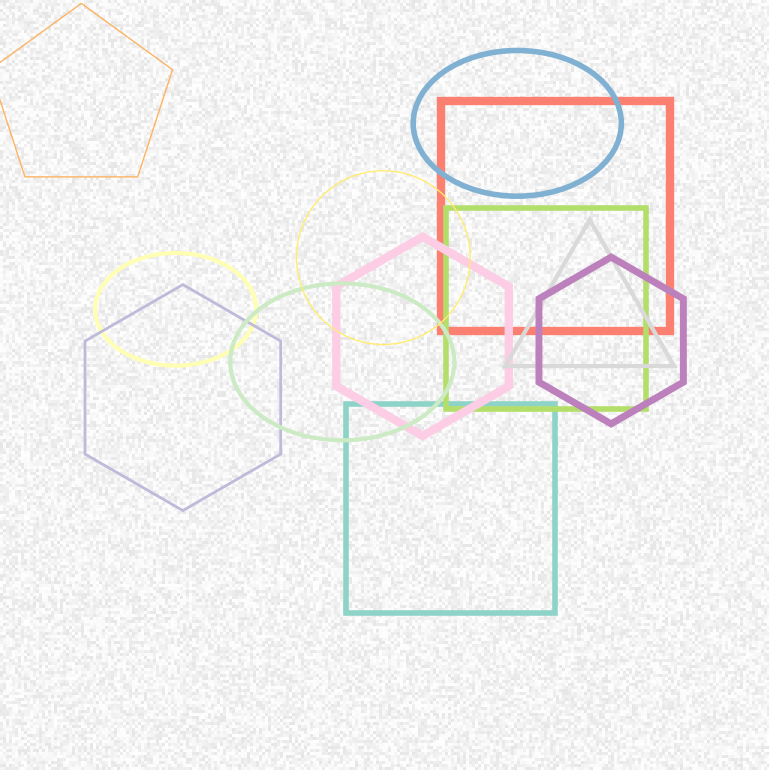[{"shape": "square", "thickness": 2, "radius": 0.68, "center": [0.585, 0.34]}, {"shape": "oval", "thickness": 1.5, "radius": 0.52, "center": [0.228, 0.598]}, {"shape": "hexagon", "thickness": 1, "radius": 0.73, "center": [0.237, 0.484]}, {"shape": "square", "thickness": 3, "radius": 0.75, "center": [0.721, 0.72]}, {"shape": "oval", "thickness": 2, "radius": 0.68, "center": [0.672, 0.84]}, {"shape": "pentagon", "thickness": 0.5, "radius": 0.62, "center": [0.106, 0.871]}, {"shape": "square", "thickness": 2, "radius": 0.65, "center": [0.709, 0.6]}, {"shape": "hexagon", "thickness": 3, "radius": 0.65, "center": [0.549, 0.563]}, {"shape": "triangle", "thickness": 1.5, "radius": 0.63, "center": [0.766, 0.588]}, {"shape": "hexagon", "thickness": 2.5, "radius": 0.54, "center": [0.794, 0.558]}, {"shape": "oval", "thickness": 1.5, "radius": 0.73, "center": [0.445, 0.53]}, {"shape": "circle", "thickness": 0.5, "radius": 0.56, "center": [0.498, 0.665]}]